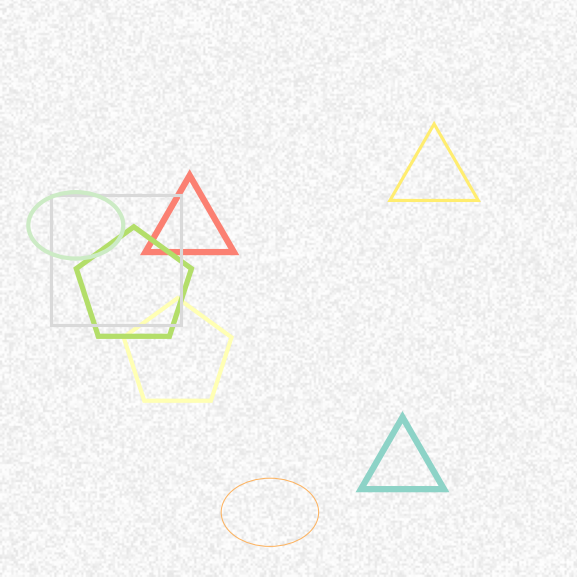[{"shape": "triangle", "thickness": 3, "radius": 0.42, "center": [0.697, 0.194]}, {"shape": "pentagon", "thickness": 2, "radius": 0.49, "center": [0.308, 0.385]}, {"shape": "triangle", "thickness": 3, "radius": 0.44, "center": [0.328, 0.607]}, {"shape": "oval", "thickness": 0.5, "radius": 0.42, "center": [0.467, 0.112]}, {"shape": "pentagon", "thickness": 2.5, "radius": 0.52, "center": [0.232, 0.502]}, {"shape": "square", "thickness": 1.5, "radius": 0.56, "center": [0.2, 0.549]}, {"shape": "oval", "thickness": 2, "radius": 0.41, "center": [0.131, 0.609]}, {"shape": "triangle", "thickness": 1.5, "radius": 0.44, "center": [0.752, 0.696]}]